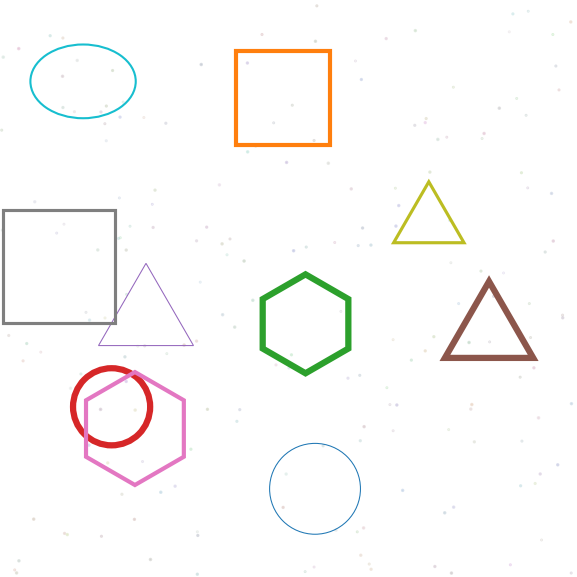[{"shape": "circle", "thickness": 0.5, "radius": 0.39, "center": [0.546, 0.153]}, {"shape": "square", "thickness": 2, "radius": 0.41, "center": [0.49, 0.83]}, {"shape": "hexagon", "thickness": 3, "radius": 0.43, "center": [0.529, 0.438]}, {"shape": "circle", "thickness": 3, "radius": 0.33, "center": [0.193, 0.295]}, {"shape": "triangle", "thickness": 0.5, "radius": 0.47, "center": [0.253, 0.448]}, {"shape": "triangle", "thickness": 3, "radius": 0.44, "center": [0.847, 0.423]}, {"shape": "hexagon", "thickness": 2, "radius": 0.49, "center": [0.234, 0.257]}, {"shape": "square", "thickness": 1.5, "radius": 0.49, "center": [0.102, 0.538]}, {"shape": "triangle", "thickness": 1.5, "radius": 0.35, "center": [0.743, 0.614]}, {"shape": "oval", "thickness": 1, "radius": 0.46, "center": [0.144, 0.858]}]